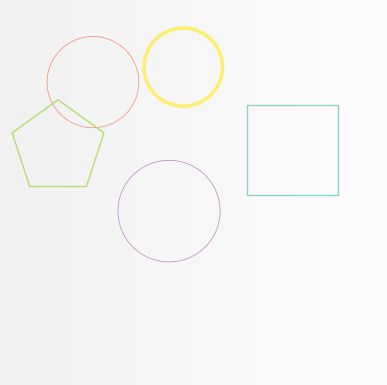[{"shape": "square", "thickness": 1, "radius": 0.59, "center": [0.755, 0.611]}, {"shape": "circle", "thickness": 0.5, "radius": 0.59, "center": [0.24, 0.787]}, {"shape": "pentagon", "thickness": 1, "radius": 0.62, "center": [0.15, 0.616]}, {"shape": "circle", "thickness": 0.5, "radius": 0.66, "center": [0.436, 0.452]}, {"shape": "circle", "thickness": 2.5, "radius": 0.51, "center": [0.473, 0.826]}]